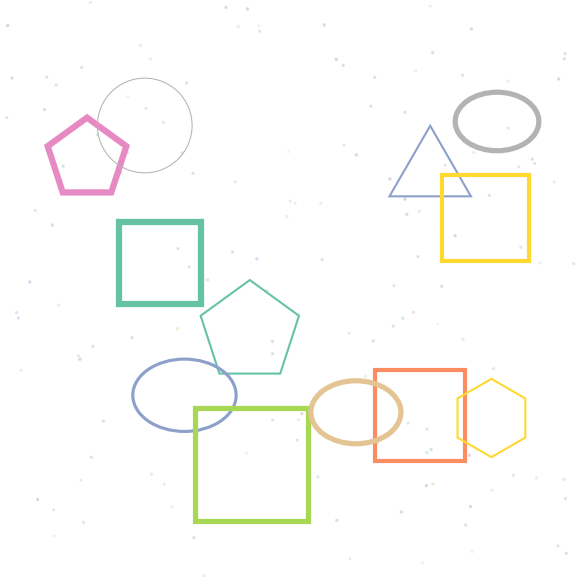[{"shape": "square", "thickness": 3, "radius": 0.36, "center": [0.278, 0.543]}, {"shape": "pentagon", "thickness": 1, "radius": 0.45, "center": [0.433, 0.425]}, {"shape": "square", "thickness": 2, "radius": 0.39, "center": [0.727, 0.28]}, {"shape": "oval", "thickness": 1.5, "radius": 0.45, "center": [0.319, 0.315]}, {"shape": "triangle", "thickness": 1, "radius": 0.41, "center": [0.745, 0.7]}, {"shape": "pentagon", "thickness": 3, "radius": 0.36, "center": [0.151, 0.724]}, {"shape": "square", "thickness": 2.5, "radius": 0.49, "center": [0.436, 0.194]}, {"shape": "hexagon", "thickness": 1, "radius": 0.34, "center": [0.851, 0.275]}, {"shape": "square", "thickness": 2, "radius": 0.37, "center": [0.841, 0.621]}, {"shape": "oval", "thickness": 2.5, "radius": 0.39, "center": [0.616, 0.285]}, {"shape": "circle", "thickness": 0.5, "radius": 0.41, "center": [0.251, 0.782]}, {"shape": "oval", "thickness": 2.5, "radius": 0.36, "center": [0.861, 0.789]}]